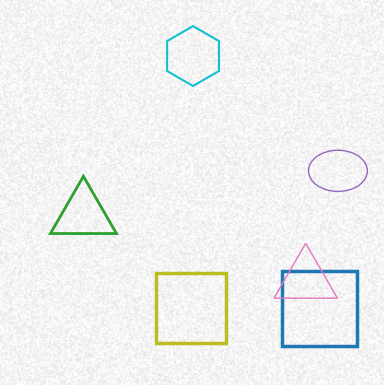[{"shape": "square", "thickness": 2.5, "radius": 0.48, "center": [0.83, 0.198]}, {"shape": "triangle", "thickness": 2, "radius": 0.5, "center": [0.217, 0.443]}, {"shape": "oval", "thickness": 1, "radius": 0.38, "center": [0.878, 0.556]}, {"shape": "triangle", "thickness": 1, "radius": 0.47, "center": [0.794, 0.273]}, {"shape": "square", "thickness": 2.5, "radius": 0.45, "center": [0.497, 0.199]}, {"shape": "hexagon", "thickness": 1.5, "radius": 0.39, "center": [0.501, 0.854]}]